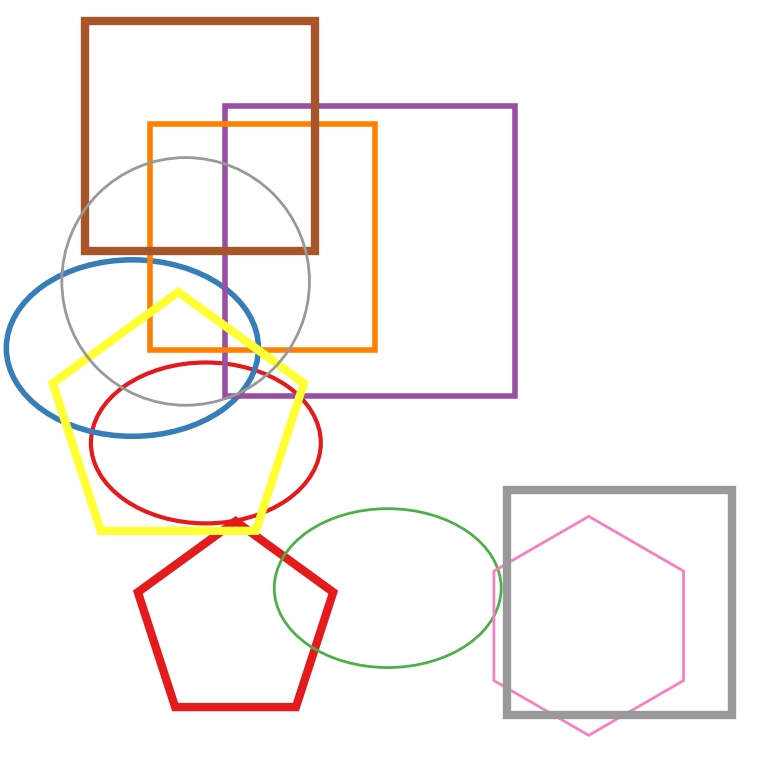[{"shape": "pentagon", "thickness": 3, "radius": 0.67, "center": [0.306, 0.19]}, {"shape": "oval", "thickness": 1.5, "radius": 0.75, "center": [0.267, 0.425]}, {"shape": "oval", "thickness": 2, "radius": 0.82, "center": [0.172, 0.548]}, {"shape": "oval", "thickness": 1, "radius": 0.74, "center": [0.504, 0.236]}, {"shape": "square", "thickness": 2, "radius": 0.94, "center": [0.481, 0.674]}, {"shape": "square", "thickness": 2, "radius": 0.73, "center": [0.341, 0.692]}, {"shape": "pentagon", "thickness": 3, "radius": 0.86, "center": [0.232, 0.449]}, {"shape": "square", "thickness": 3, "radius": 0.75, "center": [0.26, 0.824]}, {"shape": "hexagon", "thickness": 1, "radius": 0.71, "center": [0.765, 0.187]}, {"shape": "circle", "thickness": 1, "radius": 0.8, "center": [0.241, 0.635]}, {"shape": "square", "thickness": 3, "radius": 0.73, "center": [0.805, 0.217]}]